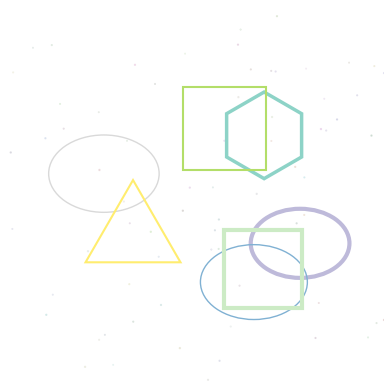[{"shape": "hexagon", "thickness": 2.5, "radius": 0.56, "center": [0.686, 0.648]}, {"shape": "oval", "thickness": 3, "radius": 0.64, "center": [0.779, 0.368]}, {"shape": "oval", "thickness": 1, "radius": 0.69, "center": [0.659, 0.267]}, {"shape": "square", "thickness": 1.5, "radius": 0.54, "center": [0.583, 0.666]}, {"shape": "oval", "thickness": 1, "radius": 0.72, "center": [0.27, 0.549]}, {"shape": "square", "thickness": 3, "radius": 0.5, "center": [0.683, 0.302]}, {"shape": "triangle", "thickness": 1.5, "radius": 0.71, "center": [0.346, 0.39]}]